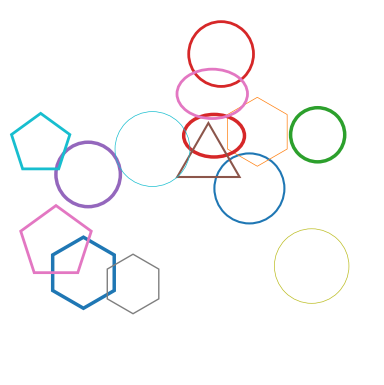[{"shape": "circle", "thickness": 1.5, "radius": 0.45, "center": [0.648, 0.511]}, {"shape": "hexagon", "thickness": 2.5, "radius": 0.46, "center": [0.217, 0.292]}, {"shape": "hexagon", "thickness": 0.5, "radius": 0.45, "center": [0.668, 0.658]}, {"shape": "circle", "thickness": 2.5, "radius": 0.35, "center": [0.825, 0.65]}, {"shape": "oval", "thickness": 2.5, "radius": 0.39, "center": [0.556, 0.648]}, {"shape": "circle", "thickness": 2, "radius": 0.42, "center": [0.574, 0.86]}, {"shape": "circle", "thickness": 2.5, "radius": 0.42, "center": [0.229, 0.547]}, {"shape": "triangle", "thickness": 1.5, "radius": 0.47, "center": [0.541, 0.587]}, {"shape": "oval", "thickness": 2, "radius": 0.46, "center": [0.551, 0.756]}, {"shape": "pentagon", "thickness": 2, "radius": 0.48, "center": [0.145, 0.37]}, {"shape": "hexagon", "thickness": 1, "radius": 0.39, "center": [0.346, 0.262]}, {"shape": "circle", "thickness": 0.5, "radius": 0.48, "center": [0.809, 0.309]}, {"shape": "circle", "thickness": 0.5, "radius": 0.49, "center": [0.396, 0.613]}, {"shape": "pentagon", "thickness": 2, "radius": 0.4, "center": [0.106, 0.626]}]